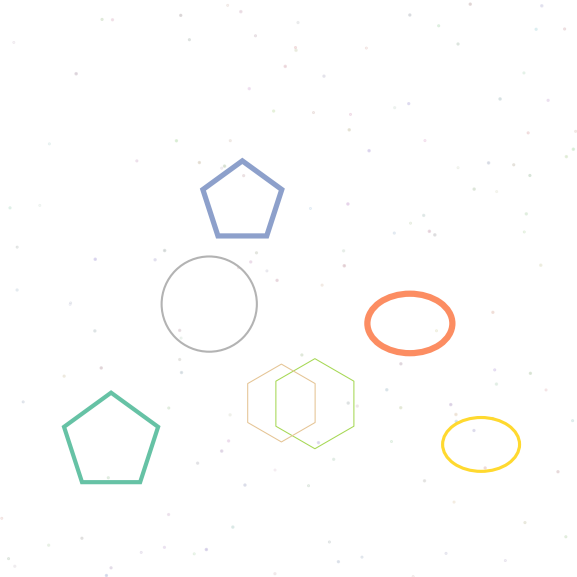[{"shape": "pentagon", "thickness": 2, "radius": 0.43, "center": [0.192, 0.234]}, {"shape": "oval", "thickness": 3, "radius": 0.37, "center": [0.71, 0.439]}, {"shape": "pentagon", "thickness": 2.5, "radius": 0.36, "center": [0.42, 0.649]}, {"shape": "hexagon", "thickness": 0.5, "radius": 0.39, "center": [0.545, 0.3]}, {"shape": "oval", "thickness": 1.5, "radius": 0.33, "center": [0.833, 0.23]}, {"shape": "hexagon", "thickness": 0.5, "radius": 0.34, "center": [0.487, 0.301]}, {"shape": "circle", "thickness": 1, "radius": 0.41, "center": [0.362, 0.473]}]